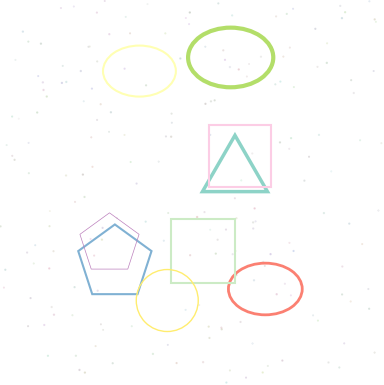[{"shape": "triangle", "thickness": 2.5, "radius": 0.49, "center": [0.61, 0.551]}, {"shape": "oval", "thickness": 1.5, "radius": 0.47, "center": [0.362, 0.815]}, {"shape": "oval", "thickness": 2, "radius": 0.48, "center": [0.689, 0.249]}, {"shape": "pentagon", "thickness": 1.5, "radius": 0.5, "center": [0.298, 0.317]}, {"shape": "oval", "thickness": 3, "radius": 0.55, "center": [0.599, 0.851]}, {"shape": "square", "thickness": 1.5, "radius": 0.4, "center": [0.622, 0.594]}, {"shape": "pentagon", "thickness": 0.5, "radius": 0.4, "center": [0.284, 0.366]}, {"shape": "square", "thickness": 1.5, "radius": 0.42, "center": [0.528, 0.348]}, {"shape": "circle", "thickness": 1, "radius": 0.4, "center": [0.434, 0.219]}]